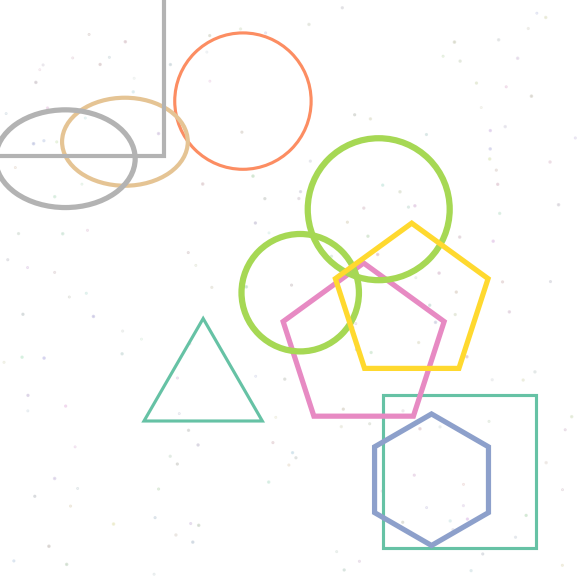[{"shape": "triangle", "thickness": 1.5, "radius": 0.59, "center": [0.352, 0.329]}, {"shape": "square", "thickness": 1.5, "radius": 0.66, "center": [0.796, 0.183]}, {"shape": "circle", "thickness": 1.5, "radius": 0.59, "center": [0.421, 0.824]}, {"shape": "hexagon", "thickness": 2.5, "radius": 0.57, "center": [0.747, 0.168]}, {"shape": "pentagon", "thickness": 2.5, "radius": 0.73, "center": [0.63, 0.397]}, {"shape": "circle", "thickness": 3, "radius": 0.51, "center": [0.52, 0.492]}, {"shape": "circle", "thickness": 3, "radius": 0.61, "center": [0.656, 0.637]}, {"shape": "pentagon", "thickness": 2.5, "radius": 0.7, "center": [0.713, 0.474]}, {"shape": "oval", "thickness": 2, "radius": 0.54, "center": [0.216, 0.754]}, {"shape": "square", "thickness": 2, "radius": 0.73, "center": [0.137, 0.876]}, {"shape": "oval", "thickness": 2.5, "radius": 0.6, "center": [0.113, 0.724]}]